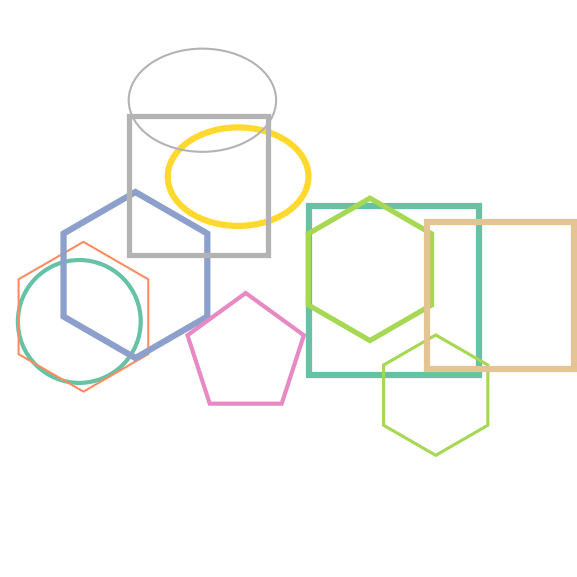[{"shape": "circle", "thickness": 2, "radius": 0.53, "center": [0.137, 0.442]}, {"shape": "square", "thickness": 3, "radius": 0.73, "center": [0.682, 0.496]}, {"shape": "hexagon", "thickness": 1, "radius": 0.65, "center": [0.144, 0.451]}, {"shape": "hexagon", "thickness": 3, "radius": 0.72, "center": [0.235, 0.523]}, {"shape": "pentagon", "thickness": 2, "radius": 0.53, "center": [0.425, 0.386]}, {"shape": "hexagon", "thickness": 2.5, "radius": 0.62, "center": [0.641, 0.533]}, {"shape": "hexagon", "thickness": 1.5, "radius": 0.52, "center": [0.754, 0.315]}, {"shape": "oval", "thickness": 3, "radius": 0.61, "center": [0.412, 0.693]}, {"shape": "square", "thickness": 3, "radius": 0.64, "center": [0.866, 0.487]}, {"shape": "square", "thickness": 2.5, "radius": 0.6, "center": [0.343, 0.678]}, {"shape": "oval", "thickness": 1, "radius": 0.64, "center": [0.351, 0.826]}]